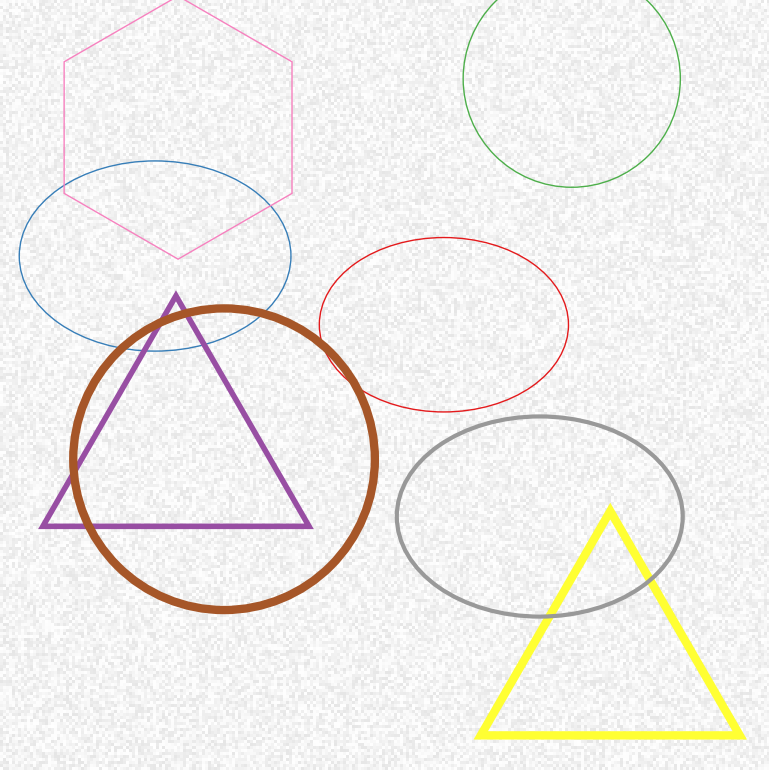[{"shape": "oval", "thickness": 0.5, "radius": 0.81, "center": [0.576, 0.578]}, {"shape": "oval", "thickness": 0.5, "radius": 0.88, "center": [0.201, 0.668]}, {"shape": "circle", "thickness": 0.5, "radius": 0.71, "center": [0.743, 0.898]}, {"shape": "triangle", "thickness": 2, "radius": 1.0, "center": [0.229, 0.416]}, {"shape": "triangle", "thickness": 3, "radius": 0.97, "center": [0.793, 0.142]}, {"shape": "circle", "thickness": 3, "radius": 0.98, "center": [0.291, 0.404]}, {"shape": "hexagon", "thickness": 0.5, "radius": 0.85, "center": [0.231, 0.834]}, {"shape": "oval", "thickness": 1.5, "radius": 0.93, "center": [0.701, 0.329]}]